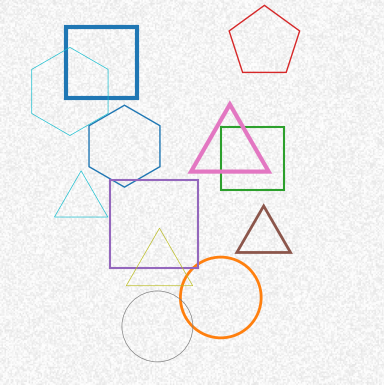[{"shape": "hexagon", "thickness": 1, "radius": 0.53, "center": [0.323, 0.62]}, {"shape": "square", "thickness": 3, "radius": 0.46, "center": [0.263, 0.838]}, {"shape": "circle", "thickness": 2, "radius": 0.52, "center": [0.573, 0.227]}, {"shape": "square", "thickness": 1.5, "radius": 0.41, "center": [0.656, 0.588]}, {"shape": "pentagon", "thickness": 1, "radius": 0.48, "center": [0.687, 0.89]}, {"shape": "square", "thickness": 1.5, "radius": 0.57, "center": [0.401, 0.418]}, {"shape": "triangle", "thickness": 2, "radius": 0.4, "center": [0.685, 0.384]}, {"shape": "triangle", "thickness": 3, "radius": 0.58, "center": [0.597, 0.612]}, {"shape": "circle", "thickness": 0.5, "radius": 0.46, "center": [0.409, 0.152]}, {"shape": "triangle", "thickness": 0.5, "radius": 0.5, "center": [0.414, 0.308]}, {"shape": "triangle", "thickness": 0.5, "radius": 0.4, "center": [0.211, 0.476]}, {"shape": "hexagon", "thickness": 0.5, "radius": 0.57, "center": [0.182, 0.762]}]